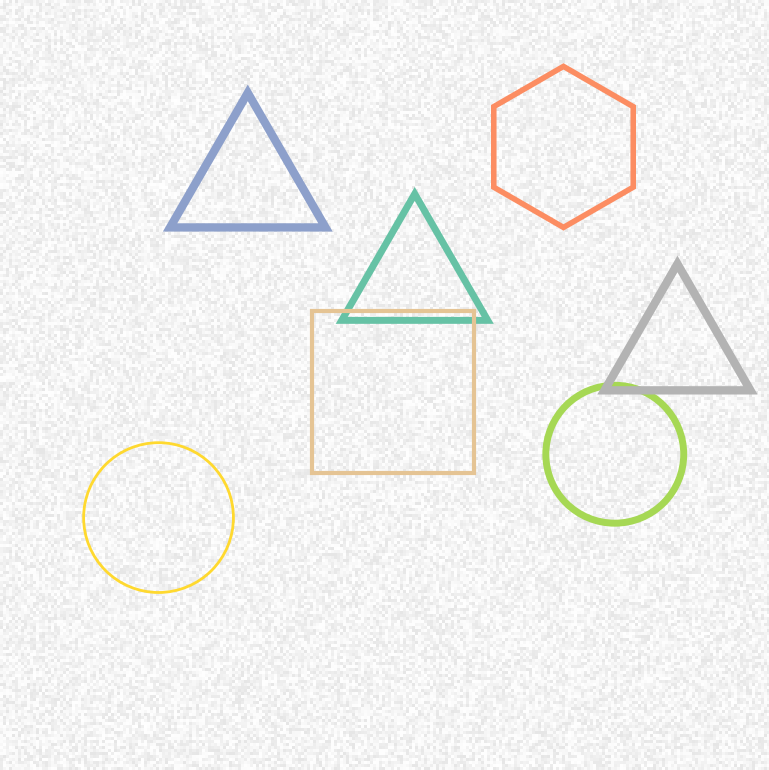[{"shape": "triangle", "thickness": 2.5, "radius": 0.55, "center": [0.539, 0.639]}, {"shape": "hexagon", "thickness": 2, "radius": 0.52, "center": [0.732, 0.809]}, {"shape": "triangle", "thickness": 3, "radius": 0.58, "center": [0.322, 0.763]}, {"shape": "circle", "thickness": 2.5, "radius": 0.45, "center": [0.798, 0.41]}, {"shape": "circle", "thickness": 1, "radius": 0.49, "center": [0.206, 0.328]}, {"shape": "square", "thickness": 1.5, "radius": 0.53, "center": [0.51, 0.491]}, {"shape": "triangle", "thickness": 3, "radius": 0.55, "center": [0.88, 0.548]}]